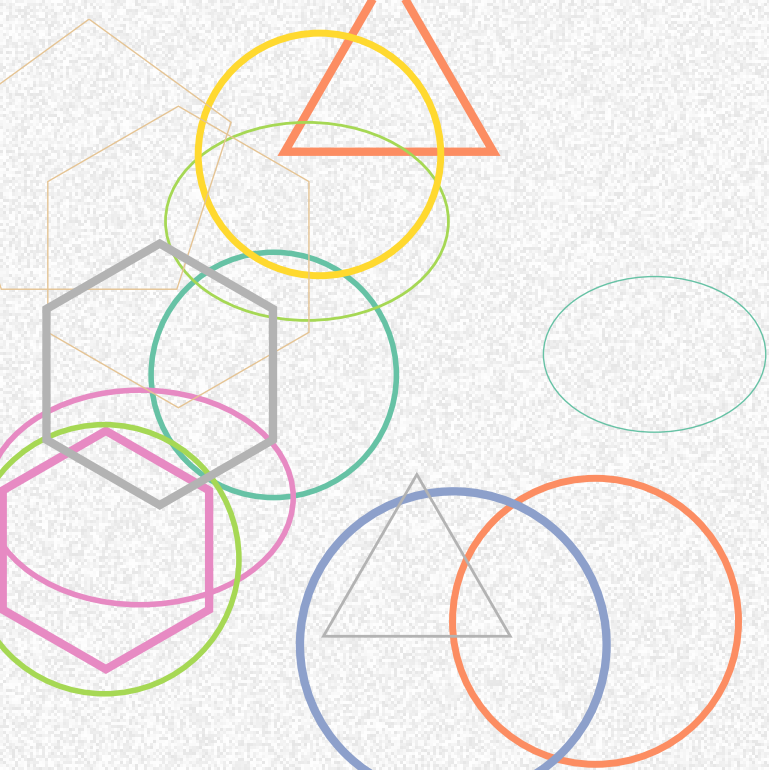[{"shape": "oval", "thickness": 0.5, "radius": 0.72, "center": [0.85, 0.54]}, {"shape": "circle", "thickness": 2, "radius": 0.8, "center": [0.356, 0.513]}, {"shape": "triangle", "thickness": 3, "radius": 0.78, "center": [0.505, 0.881]}, {"shape": "circle", "thickness": 2.5, "radius": 0.93, "center": [0.773, 0.193]}, {"shape": "circle", "thickness": 3, "radius": 1.0, "center": [0.589, 0.163]}, {"shape": "oval", "thickness": 2, "radius": 1.0, "center": [0.182, 0.354]}, {"shape": "hexagon", "thickness": 3, "radius": 0.77, "center": [0.138, 0.286]}, {"shape": "oval", "thickness": 1, "radius": 0.92, "center": [0.399, 0.712]}, {"shape": "circle", "thickness": 2, "radius": 0.87, "center": [0.136, 0.274]}, {"shape": "circle", "thickness": 2.5, "radius": 0.79, "center": [0.415, 0.799]}, {"shape": "hexagon", "thickness": 0.5, "radius": 0.98, "center": [0.232, 0.666]}, {"shape": "pentagon", "thickness": 0.5, "radius": 0.97, "center": [0.116, 0.781]}, {"shape": "triangle", "thickness": 1, "radius": 0.7, "center": [0.541, 0.244]}, {"shape": "hexagon", "thickness": 3, "radius": 0.85, "center": [0.207, 0.514]}]